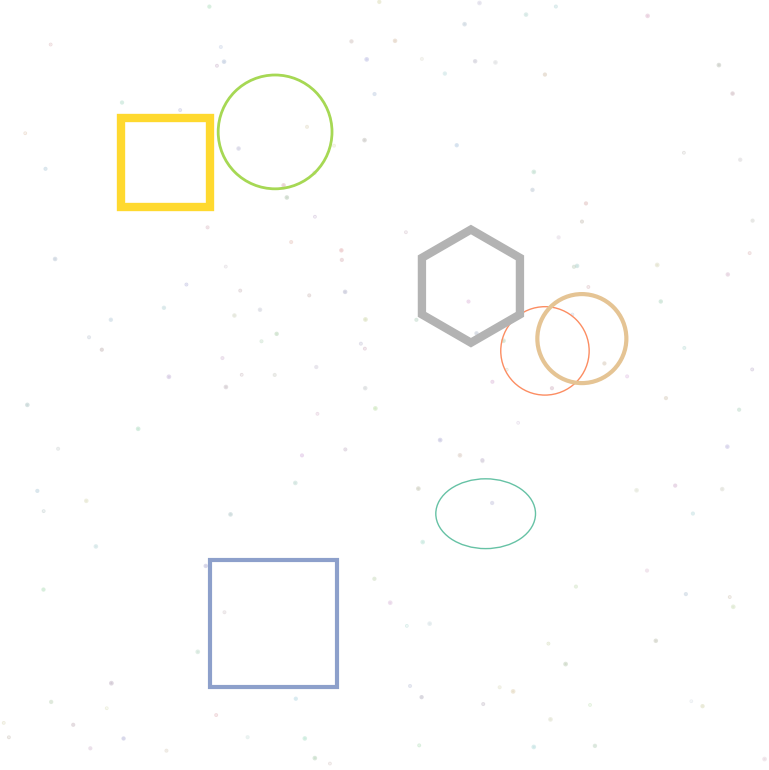[{"shape": "oval", "thickness": 0.5, "radius": 0.32, "center": [0.631, 0.333]}, {"shape": "circle", "thickness": 0.5, "radius": 0.29, "center": [0.708, 0.544]}, {"shape": "square", "thickness": 1.5, "radius": 0.41, "center": [0.356, 0.191]}, {"shape": "circle", "thickness": 1, "radius": 0.37, "center": [0.357, 0.829]}, {"shape": "square", "thickness": 3, "radius": 0.29, "center": [0.215, 0.789]}, {"shape": "circle", "thickness": 1.5, "radius": 0.29, "center": [0.756, 0.56]}, {"shape": "hexagon", "thickness": 3, "radius": 0.37, "center": [0.612, 0.628]}]